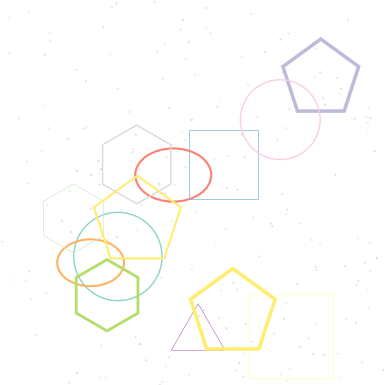[{"shape": "circle", "thickness": 1, "radius": 0.57, "center": [0.306, 0.334]}, {"shape": "square", "thickness": 0.5, "radius": 0.55, "center": [0.756, 0.127]}, {"shape": "pentagon", "thickness": 2.5, "radius": 0.52, "center": [0.833, 0.795]}, {"shape": "oval", "thickness": 1.5, "radius": 0.49, "center": [0.45, 0.545]}, {"shape": "square", "thickness": 0.5, "radius": 0.45, "center": [0.581, 0.573]}, {"shape": "oval", "thickness": 1.5, "radius": 0.43, "center": [0.235, 0.318]}, {"shape": "hexagon", "thickness": 2, "radius": 0.46, "center": [0.278, 0.233]}, {"shape": "circle", "thickness": 1, "radius": 0.52, "center": [0.728, 0.689]}, {"shape": "hexagon", "thickness": 1, "radius": 0.51, "center": [0.355, 0.573]}, {"shape": "triangle", "thickness": 0.5, "radius": 0.4, "center": [0.515, 0.13]}, {"shape": "hexagon", "thickness": 0.5, "radius": 0.45, "center": [0.191, 0.433]}, {"shape": "pentagon", "thickness": 2.5, "radius": 0.58, "center": [0.605, 0.187]}, {"shape": "pentagon", "thickness": 1.5, "radius": 0.59, "center": [0.357, 0.425]}]